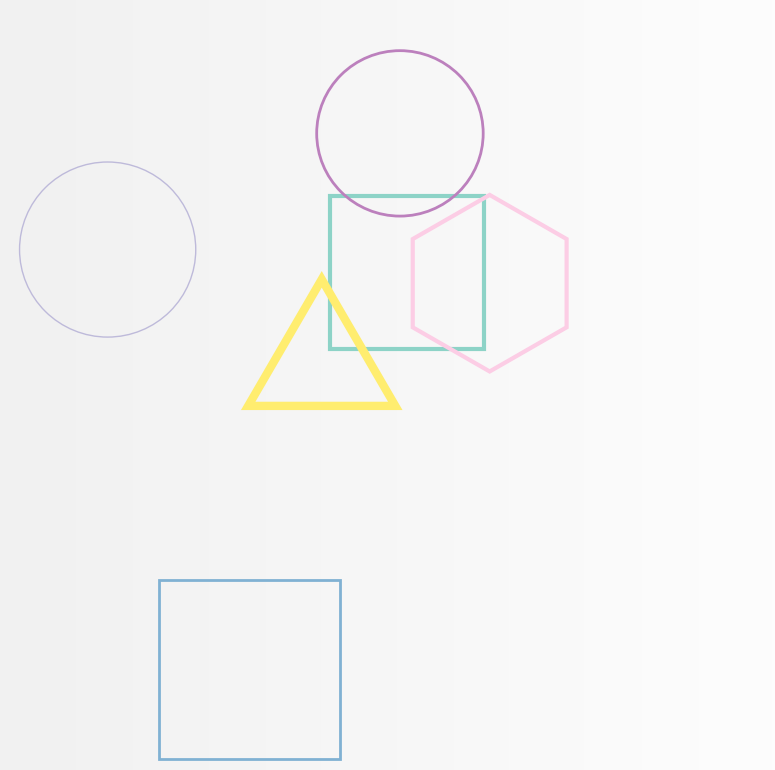[{"shape": "square", "thickness": 1.5, "radius": 0.5, "center": [0.525, 0.646]}, {"shape": "circle", "thickness": 0.5, "radius": 0.57, "center": [0.139, 0.676]}, {"shape": "square", "thickness": 1, "radius": 0.58, "center": [0.322, 0.13]}, {"shape": "hexagon", "thickness": 1.5, "radius": 0.57, "center": [0.632, 0.632]}, {"shape": "circle", "thickness": 1, "radius": 0.54, "center": [0.516, 0.827]}, {"shape": "triangle", "thickness": 3, "radius": 0.55, "center": [0.415, 0.528]}]